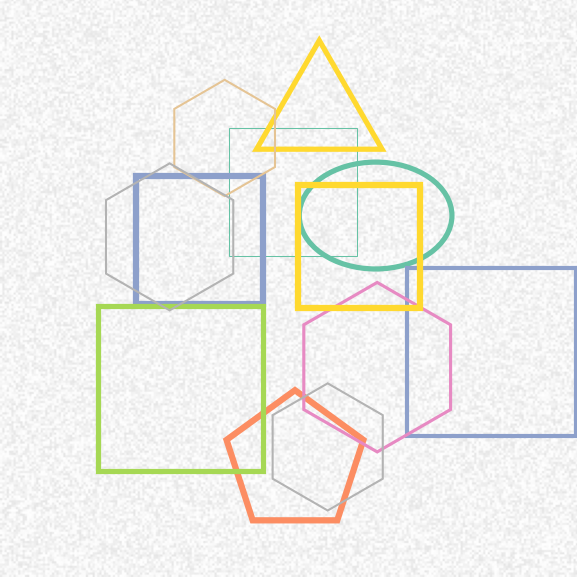[{"shape": "square", "thickness": 0.5, "radius": 0.55, "center": [0.507, 0.667]}, {"shape": "oval", "thickness": 2.5, "radius": 0.66, "center": [0.65, 0.626]}, {"shape": "pentagon", "thickness": 3, "radius": 0.62, "center": [0.511, 0.199]}, {"shape": "square", "thickness": 3, "radius": 0.55, "center": [0.346, 0.584]}, {"shape": "square", "thickness": 2, "radius": 0.73, "center": [0.851, 0.39]}, {"shape": "hexagon", "thickness": 1.5, "radius": 0.73, "center": [0.653, 0.363]}, {"shape": "square", "thickness": 2.5, "radius": 0.72, "center": [0.312, 0.326]}, {"shape": "triangle", "thickness": 2.5, "radius": 0.63, "center": [0.553, 0.804]}, {"shape": "square", "thickness": 3, "radius": 0.53, "center": [0.622, 0.572]}, {"shape": "hexagon", "thickness": 1, "radius": 0.5, "center": [0.389, 0.76]}, {"shape": "hexagon", "thickness": 1, "radius": 0.55, "center": [0.567, 0.225]}, {"shape": "hexagon", "thickness": 1, "radius": 0.64, "center": [0.294, 0.589]}]